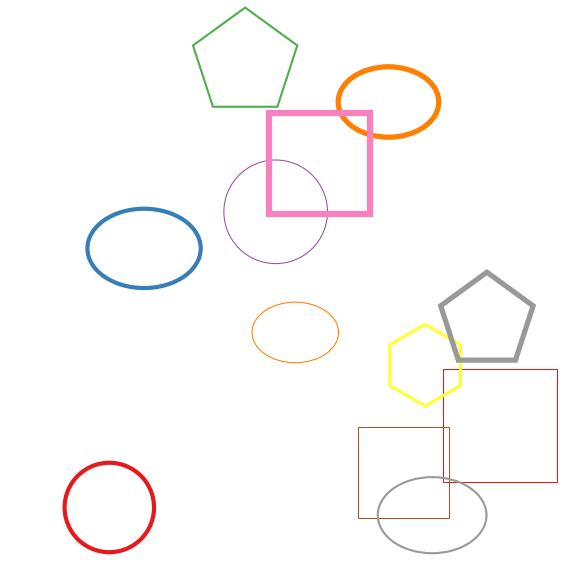[{"shape": "circle", "thickness": 2, "radius": 0.39, "center": [0.189, 0.12]}, {"shape": "square", "thickness": 0.5, "radius": 0.49, "center": [0.866, 0.262]}, {"shape": "oval", "thickness": 2, "radius": 0.49, "center": [0.249, 0.569]}, {"shape": "pentagon", "thickness": 1, "radius": 0.47, "center": [0.425, 0.891]}, {"shape": "circle", "thickness": 0.5, "radius": 0.45, "center": [0.477, 0.632]}, {"shape": "oval", "thickness": 0.5, "radius": 0.37, "center": [0.511, 0.423]}, {"shape": "oval", "thickness": 2.5, "radius": 0.44, "center": [0.673, 0.823]}, {"shape": "hexagon", "thickness": 1.5, "radius": 0.35, "center": [0.736, 0.367]}, {"shape": "square", "thickness": 0.5, "radius": 0.39, "center": [0.699, 0.181]}, {"shape": "square", "thickness": 3, "radius": 0.44, "center": [0.553, 0.715]}, {"shape": "oval", "thickness": 1, "radius": 0.47, "center": [0.748, 0.107]}, {"shape": "pentagon", "thickness": 2.5, "radius": 0.42, "center": [0.843, 0.444]}]